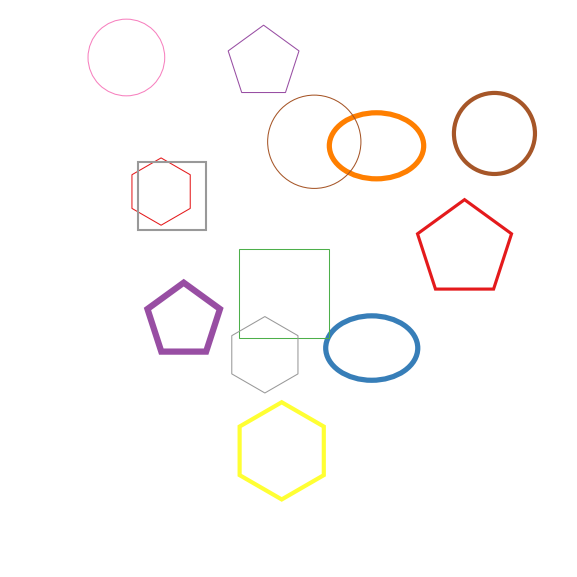[{"shape": "hexagon", "thickness": 0.5, "radius": 0.29, "center": [0.279, 0.667]}, {"shape": "pentagon", "thickness": 1.5, "radius": 0.43, "center": [0.804, 0.568]}, {"shape": "oval", "thickness": 2.5, "radius": 0.4, "center": [0.644, 0.396]}, {"shape": "square", "thickness": 0.5, "radius": 0.39, "center": [0.491, 0.491]}, {"shape": "pentagon", "thickness": 0.5, "radius": 0.32, "center": [0.456, 0.891]}, {"shape": "pentagon", "thickness": 3, "radius": 0.33, "center": [0.318, 0.444]}, {"shape": "oval", "thickness": 2.5, "radius": 0.41, "center": [0.652, 0.747]}, {"shape": "hexagon", "thickness": 2, "radius": 0.42, "center": [0.488, 0.218]}, {"shape": "circle", "thickness": 0.5, "radius": 0.4, "center": [0.544, 0.754]}, {"shape": "circle", "thickness": 2, "radius": 0.35, "center": [0.856, 0.768]}, {"shape": "circle", "thickness": 0.5, "radius": 0.33, "center": [0.219, 0.9]}, {"shape": "hexagon", "thickness": 0.5, "radius": 0.33, "center": [0.459, 0.385]}, {"shape": "square", "thickness": 1, "radius": 0.3, "center": [0.298, 0.66]}]